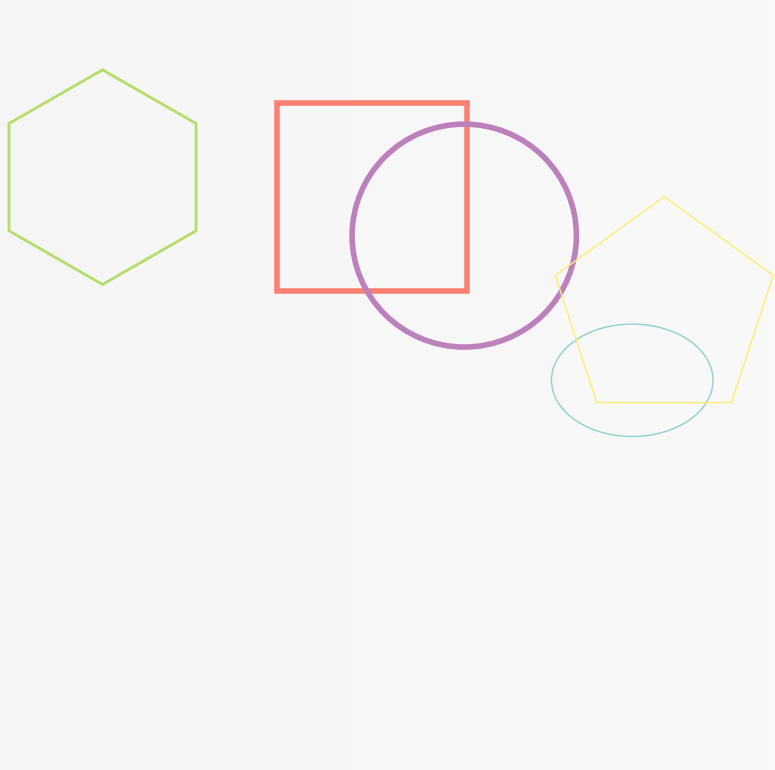[{"shape": "oval", "thickness": 0.5, "radius": 0.52, "center": [0.816, 0.506]}, {"shape": "square", "thickness": 2, "radius": 0.61, "center": [0.48, 0.744]}, {"shape": "hexagon", "thickness": 1, "radius": 0.7, "center": [0.132, 0.77]}, {"shape": "circle", "thickness": 2, "radius": 0.72, "center": [0.599, 0.694]}, {"shape": "pentagon", "thickness": 0.5, "radius": 0.74, "center": [0.857, 0.597]}]